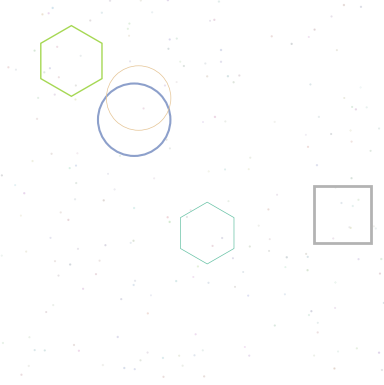[{"shape": "hexagon", "thickness": 0.5, "radius": 0.4, "center": [0.538, 0.395]}, {"shape": "circle", "thickness": 1.5, "radius": 0.47, "center": [0.349, 0.689]}, {"shape": "hexagon", "thickness": 1, "radius": 0.46, "center": [0.185, 0.842]}, {"shape": "circle", "thickness": 0.5, "radius": 0.42, "center": [0.36, 0.745]}, {"shape": "square", "thickness": 2, "radius": 0.37, "center": [0.89, 0.444]}]